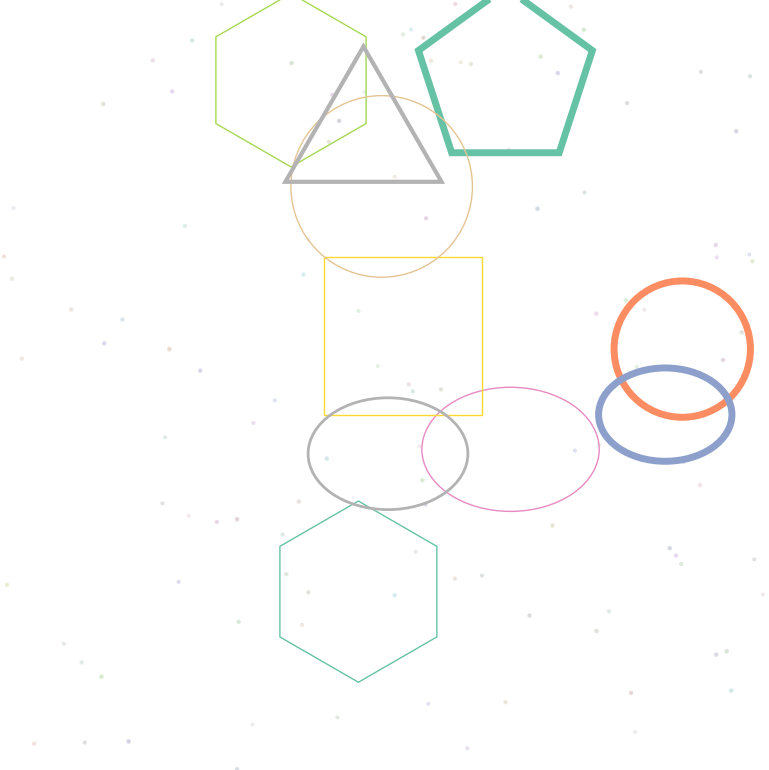[{"shape": "pentagon", "thickness": 2.5, "radius": 0.59, "center": [0.656, 0.898]}, {"shape": "hexagon", "thickness": 0.5, "radius": 0.59, "center": [0.465, 0.232]}, {"shape": "circle", "thickness": 2.5, "radius": 0.44, "center": [0.886, 0.547]}, {"shape": "oval", "thickness": 2.5, "radius": 0.43, "center": [0.864, 0.462]}, {"shape": "oval", "thickness": 0.5, "radius": 0.58, "center": [0.663, 0.416]}, {"shape": "hexagon", "thickness": 0.5, "radius": 0.56, "center": [0.378, 0.896]}, {"shape": "square", "thickness": 0.5, "radius": 0.51, "center": [0.523, 0.563]}, {"shape": "circle", "thickness": 0.5, "radius": 0.59, "center": [0.496, 0.758]}, {"shape": "triangle", "thickness": 1.5, "radius": 0.59, "center": [0.472, 0.822]}, {"shape": "oval", "thickness": 1, "radius": 0.52, "center": [0.504, 0.411]}]